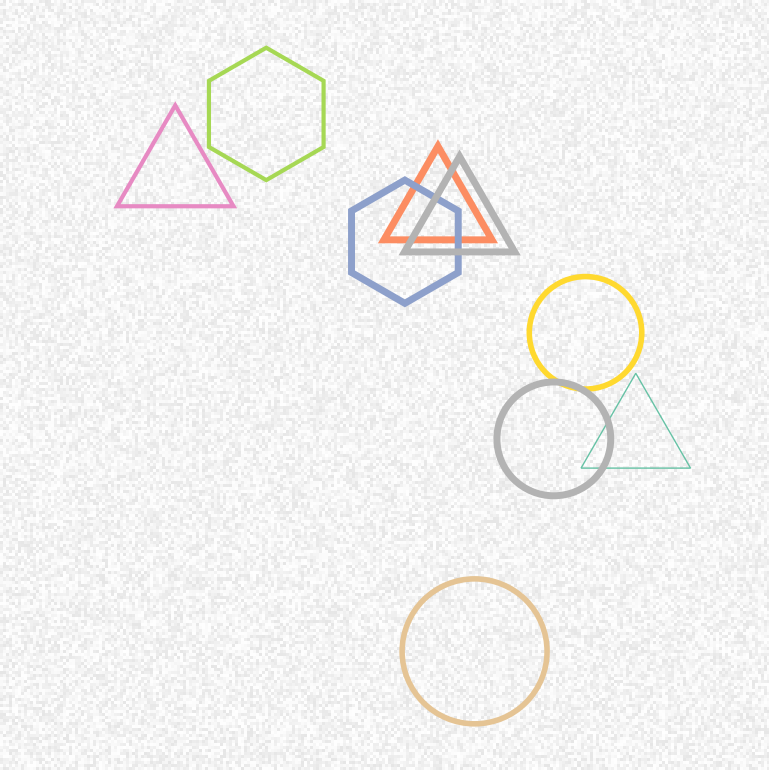[{"shape": "triangle", "thickness": 0.5, "radius": 0.41, "center": [0.826, 0.433]}, {"shape": "triangle", "thickness": 2.5, "radius": 0.41, "center": [0.569, 0.729]}, {"shape": "hexagon", "thickness": 2.5, "radius": 0.4, "center": [0.526, 0.686]}, {"shape": "triangle", "thickness": 1.5, "radius": 0.44, "center": [0.228, 0.776]}, {"shape": "hexagon", "thickness": 1.5, "radius": 0.43, "center": [0.346, 0.852]}, {"shape": "circle", "thickness": 2, "radius": 0.37, "center": [0.76, 0.568]}, {"shape": "circle", "thickness": 2, "radius": 0.47, "center": [0.616, 0.154]}, {"shape": "triangle", "thickness": 2.5, "radius": 0.41, "center": [0.597, 0.714]}, {"shape": "circle", "thickness": 2.5, "radius": 0.37, "center": [0.719, 0.43]}]